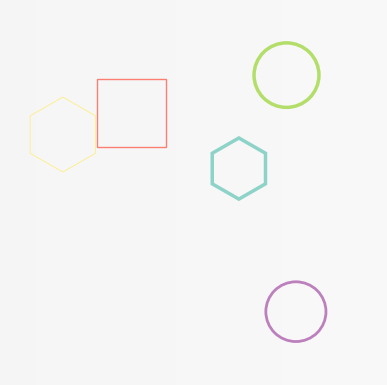[{"shape": "hexagon", "thickness": 2.5, "radius": 0.4, "center": [0.616, 0.562]}, {"shape": "square", "thickness": 1, "radius": 0.45, "center": [0.34, 0.707]}, {"shape": "circle", "thickness": 2.5, "radius": 0.42, "center": [0.739, 0.805]}, {"shape": "circle", "thickness": 2, "radius": 0.39, "center": [0.764, 0.19]}, {"shape": "hexagon", "thickness": 0.5, "radius": 0.49, "center": [0.162, 0.651]}]